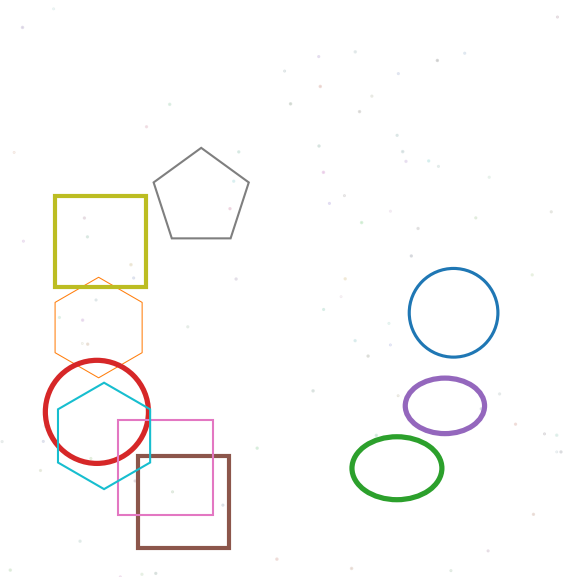[{"shape": "circle", "thickness": 1.5, "radius": 0.38, "center": [0.785, 0.458]}, {"shape": "hexagon", "thickness": 0.5, "radius": 0.44, "center": [0.171, 0.432]}, {"shape": "oval", "thickness": 2.5, "radius": 0.39, "center": [0.687, 0.188]}, {"shape": "circle", "thickness": 2.5, "radius": 0.45, "center": [0.168, 0.286]}, {"shape": "oval", "thickness": 2.5, "radius": 0.34, "center": [0.77, 0.296]}, {"shape": "square", "thickness": 2, "radius": 0.4, "center": [0.318, 0.13]}, {"shape": "square", "thickness": 1, "radius": 0.41, "center": [0.287, 0.19]}, {"shape": "pentagon", "thickness": 1, "radius": 0.43, "center": [0.348, 0.656]}, {"shape": "square", "thickness": 2, "radius": 0.39, "center": [0.175, 0.58]}, {"shape": "hexagon", "thickness": 1, "radius": 0.46, "center": [0.18, 0.244]}]